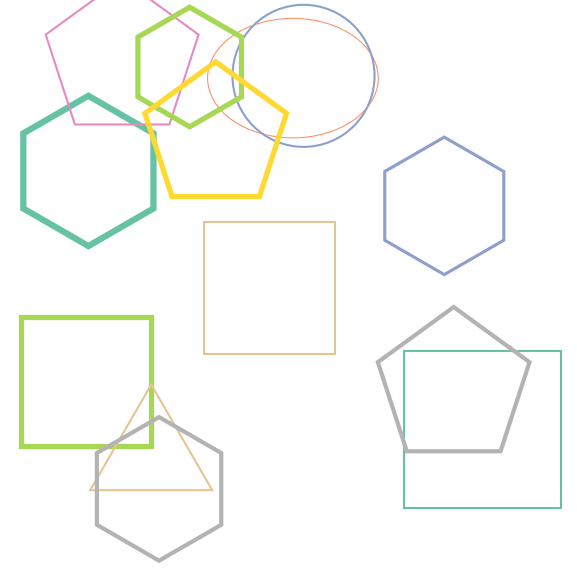[{"shape": "square", "thickness": 1, "radius": 0.68, "center": [0.835, 0.255]}, {"shape": "hexagon", "thickness": 3, "radius": 0.65, "center": [0.153, 0.703]}, {"shape": "oval", "thickness": 0.5, "radius": 0.74, "center": [0.507, 0.864]}, {"shape": "hexagon", "thickness": 1.5, "radius": 0.6, "center": [0.769, 0.643]}, {"shape": "circle", "thickness": 1, "radius": 0.62, "center": [0.526, 0.868]}, {"shape": "pentagon", "thickness": 1, "radius": 0.7, "center": [0.212, 0.896]}, {"shape": "square", "thickness": 2.5, "radius": 0.56, "center": [0.149, 0.338]}, {"shape": "hexagon", "thickness": 2.5, "radius": 0.52, "center": [0.328, 0.883]}, {"shape": "pentagon", "thickness": 2.5, "radius": 0.64, "center": [0.374, 0.763]}, {"shape": "square", "thickness": 1, "radius": 0.57, "center": [0.466, 0.5]}, {"shape": "triangle", "thickness": 1, "radius": 0.61, "center": [0.262, 0.211]}, {"shape": "pentagon", "thickness": 2, "radius": 0.69, "center": [0.786, 0.329]}, {"shape": "hexagon", "thickness": 2, "radius": 0.62, "center": [0.275, 0.153]}]